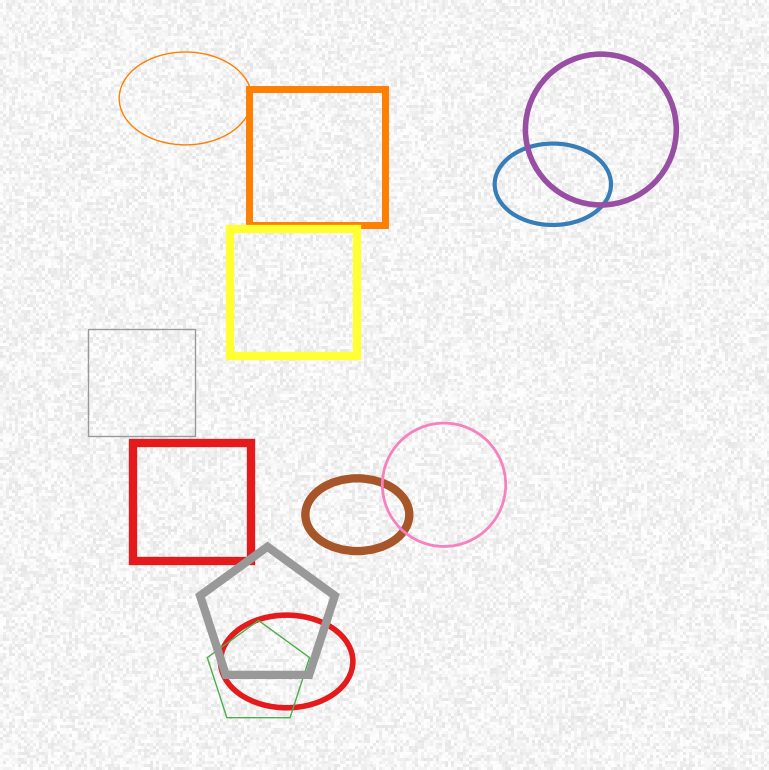[{"shape": "square", "thickness": 3, "radius": 0.38, "center": [0.25, 0.348]}, {"shape": "oval", "thickness": 2, "radius": 0.43, "center": [0.372, 0.141]}, {"shape": "oval", "thickness": 1.5, "radius": 0.38, "center": [0.718, 0.761]}, {"shape": "pentagon", "thickness": 0.5, "radius": 0.35, "center": [0.336, 0.124]}, {"shape": "circle", "thickness": 2, "radius": 0.49, "center": [0.78, 0.832]}, {"shape": "square", "thickness": 2.5, "radius": 0.44, "center": [0.412, 0.796]}, {"shape": "oval", "thickness": 0.5, "radius": 0.43, "center": [0.241, 0.872]}, {"shape": "square", "thickness": 3, "radius": 0.41, "center": [0.381, 0.62]}, {"shape": "oval", "thickness": 3, "radius": 0.34, "center": [0.464, 0.332]}, {"shape": "circle", "thickness": 1, "radius": 0.4, "center": [0.577, 0.37]}, {"shape": "pentagon", "thickness": 3, "radius": 0.46, "center": [0.347, 0.198]}, {"shape": "square", "thickness": 0.5, "radius": 0.35, "center": [0.184, 0.504]}]